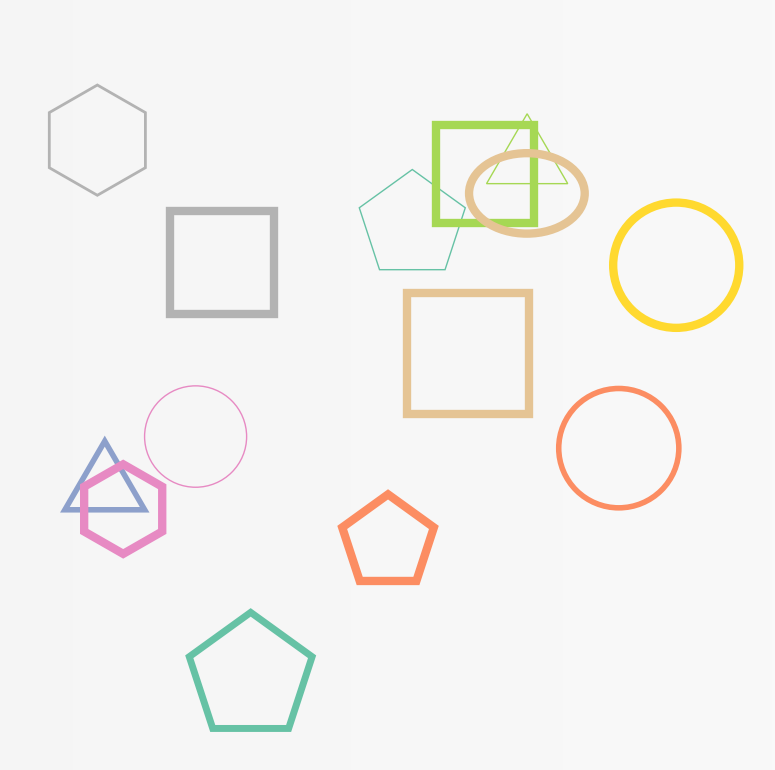[{"shape": "pentagon", "thickness": 2.5, "radius": 0.42, "center": [0.323, 0.121]}, {"shape": "pentagon", "thickness": 0.5, "radius": 0.36, "center": [0.532, 0.708]}, {"shape": "circle", "thickness": 2, "radius": 0.39, "center": [0.798, 0.418]}, {"shape": "pentagon", "thickness": 3, "radius": 0.31, "center": [0.501, 0.296]}, {"shape": "triangle", "thickness": 2, "radius": 0.3, "center": [0.135, 0.368]}, {"shape": "circle", "thickness": 0.5, "radius": 0.33, "center": [0.252, 0.433]}, {"shape": "hexagon", "thickness": 3, "radius": 0.29, "center": [0.159, 0.339]}, {"shape": "triangle", "thickness": 0.5, "radius": 0.3, "center": [0.68, 0.792]}, {"shape": "square", "thickness": 3, "radius": 0.32, "center": [0.626, 0.774]}, {"shape": "circle", "thickness": 3, "radius": 0.41, "center": [0.873, 0.656]}, {"shape": "oval", "thickness": 3, "radius": 0.37, "center": [0.68, 0.749]}, {"shape": "square", "thickness": 3, "radius": 0.39, "center": [0.603, 0.541]}, {"shape": "hexagon", "thickness": 1, "radius": 0.36, "center": [0.126, 0.818]}, {"shape": "square", "thickness": 3, "radius": 0.34, "center": [0.286, 0.659]}]